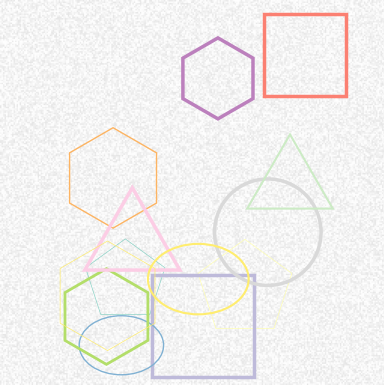[{"shape": "pentagon", "thickness": 0.5, "radius": 0.54, "center": [0.325, 0.271]}, {"shape": "pentagon", "thickness": 0.5, "radius": 0.64, "center": [0.636, 0.25]}, {"shape": "square", "thickness": 2.5, "radius": 0.67, "center": [0.528, 0.154]}, {"shape": "square", "thickness": 2.5, "radius": 0.53, "center": [0.792, 0.857]}, {"shape": "oval", "thickness": 1, "radius": 0.55, "center": [0.315, 0.103]}, {"shape": "hexagon", "thickness": 1, "radius": 0.65, "center": [0.294, 0.538]}, {"shape": "hexagon", "thickness": 2, "radius": 0.62, "center": [0.276, 0.178]}, {"shape": "triangle", "thickness": 2.5, "radius": 0.71, "center": [0.344, 0.37]}, {"shape": "circle", "thickness": 2.5, "radius": 0.69, "center": [0.696, 0.397]}, {"shape": "hexagon", "thickness": 2.5, "radius": 0.53, "center": [0.566, 0.796]}, {"shape": "triangle", "thickness": 1.5, "radius": 0.64, "center": [0.753, 0.522]}, {"shape": "hexagon", "thickness": 0.5, "radius": 0.71, "center": [0.279, 0.232]}, {"shape": "oval", "thickness": 1.5, "radius": 0.65, "center": [0.515, 0.275]}]